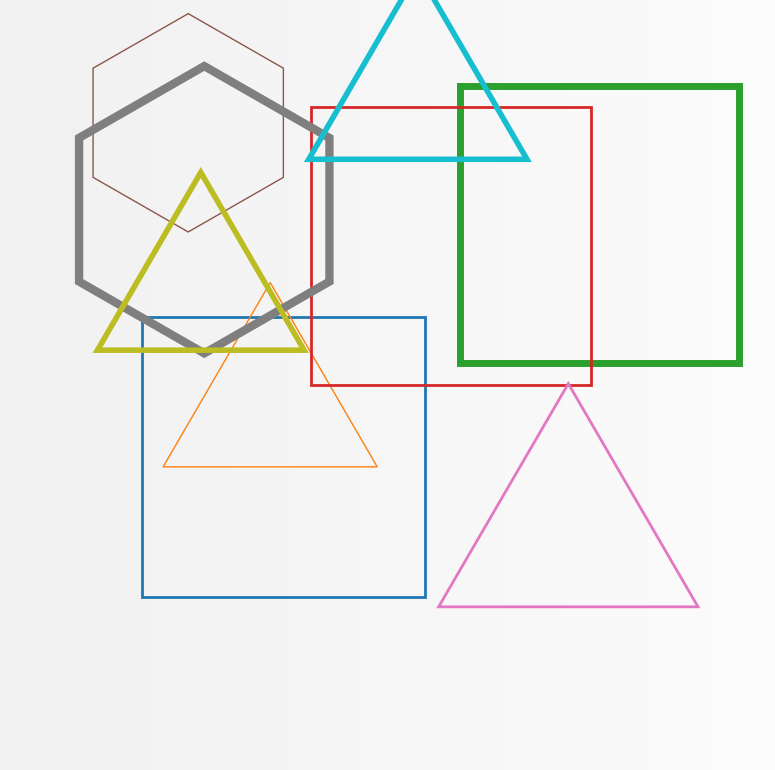[{"shape": "square", "thickness": 1, "radius": 0.91, "center": [0.366, 0.407]}, {"shape": "triangle", "thickness": 0.5, "radius": 0.8, "center": [0.349, 0.473]}, {"shape": "square", "thickness": 2.5, "radius": 0.9, "center": [0.774, 0.709]}, {"shape": "square", "thickness": 1, "radius": 0.9, "center": [0.582, 0.68]}, {"shape": "hexagon", "thickness": 0.5, "radius": 0.71, "center": [0.243, 0.841]}, {"shape": "triangle", "thickness": 1, "radius": 0.97, "center": [0.733, 0.309]}, {"shape": "hexagon", "thickness": 3, "radius": 0.93, "center": [0.264, 0.728]}, {"shape": "triangle", "thickness": 2, "radius": 0.77, "center": [0.259, 0.622]}, {"shape": "triangle", "thickness": 2, "radius": 0.81, "center": [0.539, 0.874]}]